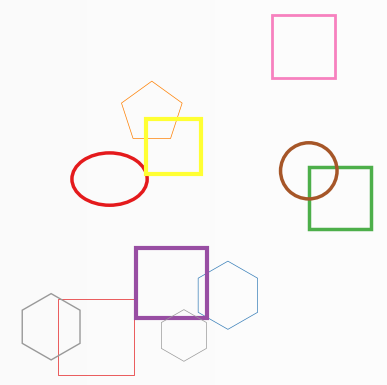[{"shape": "oval", "thickness": 2.5, "radius": 0.49, "center": [0.283, 0.535]}, {"shape": "square", "thickness": 0.5, "radius": 0.49, "center": [0.248, 0.125]}, {"shape": "hexagon", "thickness": 0.5, "radius": 0.44, "center": [0.588, 0.233]}, {"shape": "square", "thickness": 2.5, "radius": 0.4, "center": [0.877, 0.486]}, {"shape": "square", "thickness": 3, "radius": 0.46, "center": [0.443, 0.265]}, {"shape": "pentagon", "thickness": 0.5, "radius": 0.41, "center": [0.392, 0.707]}, {"shape": "square", "thickness": 3, "radius": 0.36, "center": [0.448, 0.619]}, {"shape": "circle", "thickness": 2.5, "radius": 0.36, "center": [0.797, 0.556]}, {"shape": "square", "thickness": 2, "radius": 0.41, "center": [0.783, 0.88]}, {"shape": "hexagon", "thickness": 0.5, "radius": 0.34, "center": [0.475, 0.129]}, {"shape": "hexagon", "thickness": 1, "radius": 0.43, "center": [0.132, 0.151]}]